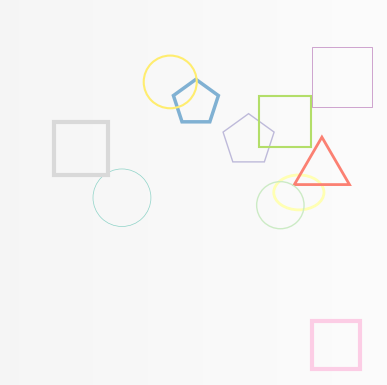[{"shape": "circle", "thickness": 0.5, "radius": 0.37, "center": [0.315, 0.486]}, {"shape": "oval", "thickness": 2, "radius": 0.32, "center": [0.771, 0.5]}, {"shape": "pentagon", "thickness": 1, "radius": 0.35, "center": [0.642, 0.636]}, {"shape": "triangle", "thickness": 2, "radius": 0.41, "center": [0.831, 0.562]}, {"shape": "pentagon", "thickness": 2.5, "radius": 0.3, "center": [0.506, 0.733]}, {"shape": "square", "thickness": 1.5, "radius": 0.33, "center": [0.735, 0.685]}, {"shape": "square", "thickness": 3, "radius": 0.32, "center": [0.867, 0.104]}, {"shape": "square", "thickness": 3, "radius": 0.35, "center": [0.209, 0.615]}, {"shape": "square", "thickness": 0.5, "radius": 0.39, "center": [0.883, 0.799]}, {"shape": "circle", "thickness": 1, "radius": 0.31, "center": [0.723, 0.467]}, {"shape": "circle", "thickness": 1.5, "radius": 0.34, "center": [0.439, 0.787]}]